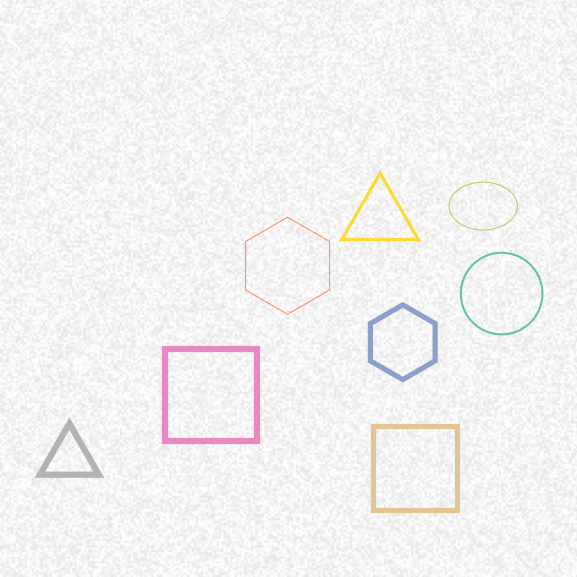[{"shape": "circle", "thickness": 1, "radius": 0.35, "center": [0.869, 0.491]}, {"shape": "hexagon", "thickness": 0.5, "radius": 0.42, "center": [0.498, 0.539]}, {"shape": "hexagon", "thickness": 2.5, "radius": 0.32, "center": [0.697, 0.407]}, {"shape": "square", "thickness": 3, "radius": 0.4, "center": [0.365, 0.315]}, {"shape": "oval", "thickness": 0.5, "radius": 0.3, "center": [0.837, 0.642]}, {"shape": "triangle", "thickness": 1.5, "radius": 0.38, "center": [0.658, 0.622]}, {"shape": "square", "thickness": 2.5, "radius": 0.36, "center": [0.719, 0.189]}, {"shape": "triangle", "thickness": 3, "radius": 0.3, "center": [0.12, 0.207]}]